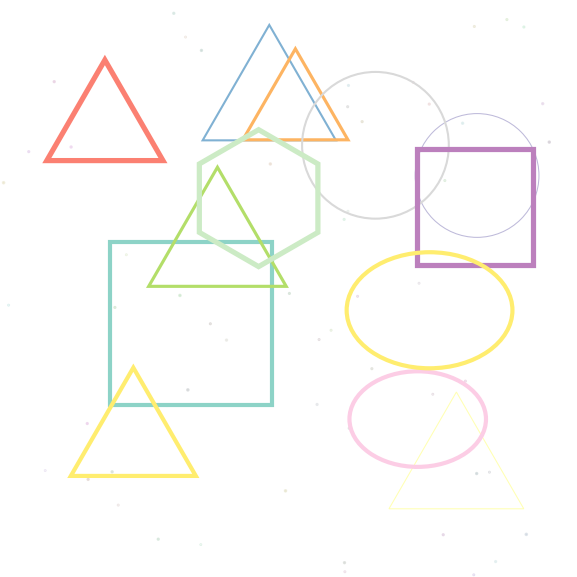[{"shape": "square", "thickness": 2, "radius": 0.7, "center": [0.331, 0.439]}, {"shape": "triangle", "thickness": 0.5, "radius": 0.67, "center": [0.79, 0.186]}, {"shape": "circle", "thickness": 0.5, "radius": 0.54, "center": [0.826, 0.695]}, {"shape": "triangle", "thickness": 2.5, "radius": 0.58, "center": [0.182, 0.779]}, {"shape": "triangle", "thickness": 1, "radius": 0.67, "center": [0.466, 0.823]}, {"shape": "triangle", "thickness": 1.5, "radius": 0.53, "center": [0.511, 0.81]}, {"shape": "triangle", "thickness": 1.5, "radius": 0.69, "center": [0.377, 0.572]}, {"shape": "oval", "thickness": 2, "radius": 0.59, "center": [0.723, 0.273]}, {"shape": "circle", "thickness": 1, "radius": 0.64, "center": [0.65, 0.748]}, {"shape": "square", "thickness": 2.5, "radius": 0.5, "center": [0.823, 0.641]}, {"shape": "hexagon", "thickness": 2.5, "radius": 0.59, "center": [0.448, 0.656]}, {"shape": "triangle", "thickness": 2, "radius": 0.62, "center": [0.231, 0.237]}, {"shape": "oval", "thickness": 2, "radius": 0.72, "center": [0.744, 0.462]}]